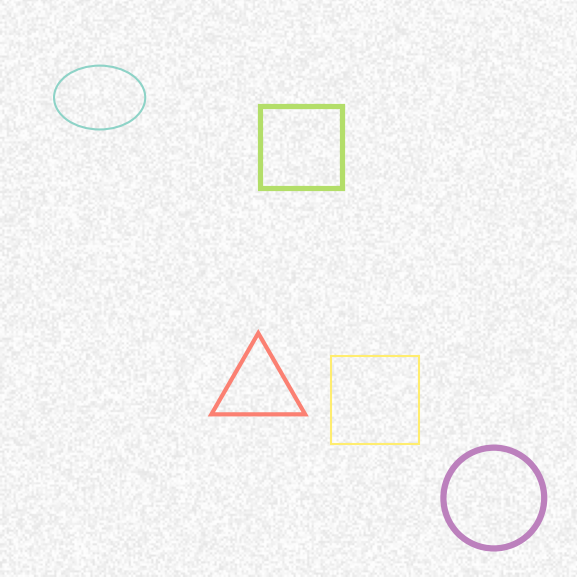[{"shape": "oval", "thickness": 1, "radius": 0.39, "center": [0.173, 0.83]}, {"shape": "triangle", "thickness": 2, "radius": 0.47, "center": [0.447, 0.329]}, {"shape": "square", "thickness": 2.5, "radius": 0.35, "center": [0.522, 0.744]}, {"shape": "circle", "thickness": 3, "radius": 0.44, "center": [0.855, 0.137]}, {"shape": "square", "thickness": 1, "radius": 0.38, "center": [0.649, 0.307]}]